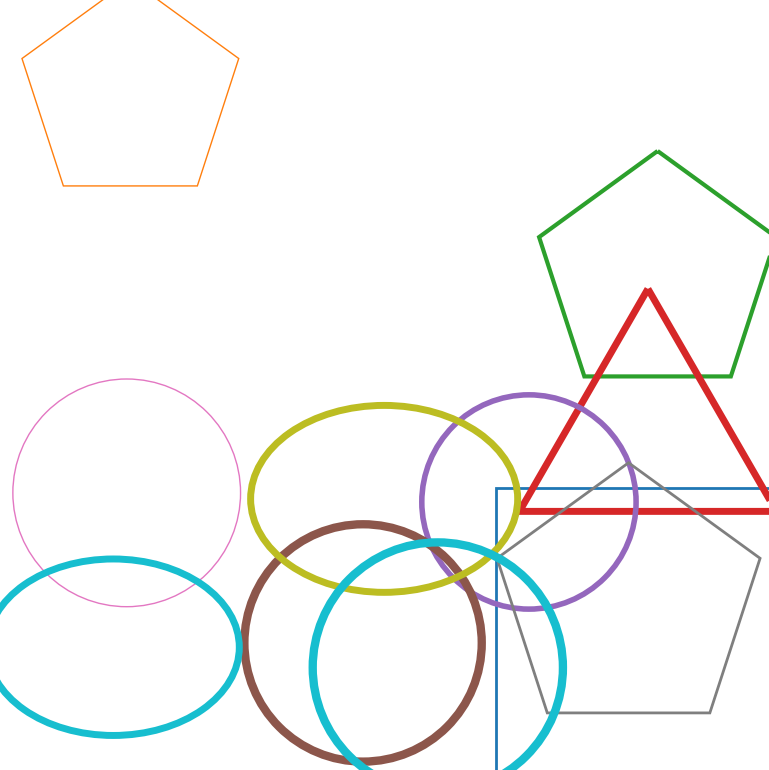[{"shape": "square", "thickness": 1, "radius": 0.92, "center": [0.828, 0.182]}, {"shape": "pentagon", "thickness": 0.5, "radius": 0.74, "center": [0.169, 0.878]}, {"shape": "pentagon", "thickness": 1.5, "radius": 0.81, "center": [0.854, 0.642]}, {"shape": "triangle", "thickness": 2.5, "radius": 0.96, "center": [0.841, 0.432]}, {"shape": "circle", "thickness": 2, "radius": 0.7, "center": [0.687, 0.348]}, {"shape": "circle", "thickness": 3, "radius": 0.77, "center": [0.472, 0.165]}, {"shape": "circle", "thickness": 0.5, "radius": 0.74, "center": [0.165, 0.36]}, {"shape": "pentagon", "thickness": 1, "radius": 0.9, "center": [0.816, 0.219]}, {"shape": "oval", "thickness": 2.5, "radius": 0.87, "center": [0.499, 0.352]}, {"shape": "oval", "thickness": 2.5, "radius": 0.82, "center": [0.147, 0.159]}, {"shape": "circle", "thickness": 3, "radius": 0.81, "center": [0.569, 0.133]}]